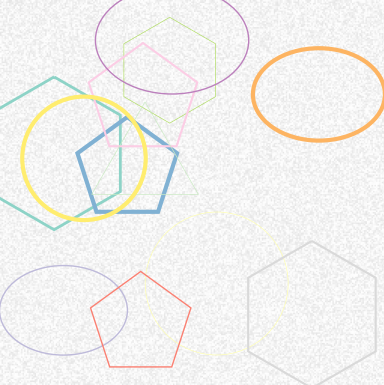[{"shape": "hexagon", "thickness": 2, "radius": 0.99, "center": [0.141, 0.602]}, {"shape": "circle", "thickness": 0.5, "radius": 0.93, "center": [0.563, 0.264]}, {"shape": "oval", "thickness": 1, "radius": 0.83, "center": [0.165, 0.194]}, {"shape": "pentagon", "thickness": 1, "radius": 0.69, "center": [0.365, 0.158]}, {"shape": "pentagon", "thickness": 3, "radius": 0.68, "center": [0.331, 0.56]}, {"shape": "oval", "thickness": 3, "radius": 0.86, "center": [0.828, 0.755]}, {"shape": "hexagon", "thickness": 0.5, "radius": 0.69, "center": [0.441, 0.818]}, {"shape": "pentagon", "thickness": 1.5, "radius": 0.74, "center": [0.371, 0.74]}, {"shape": "hexagon", "thickness": 1.5, "radius": 0.96, "center": [0.81, 0.183]}, {"shape": "oval", "thickness": 1, "radius": 1.0, "center": [0.447, 0.895]}, {"shape": "triangle", "thickness": 0.5, "radius": 0.8, "center": [0.377, 0.575]}, {"shape": "circle", "thickness": 3, "radius": 0.8, "center": [0.218, 0.589]}]